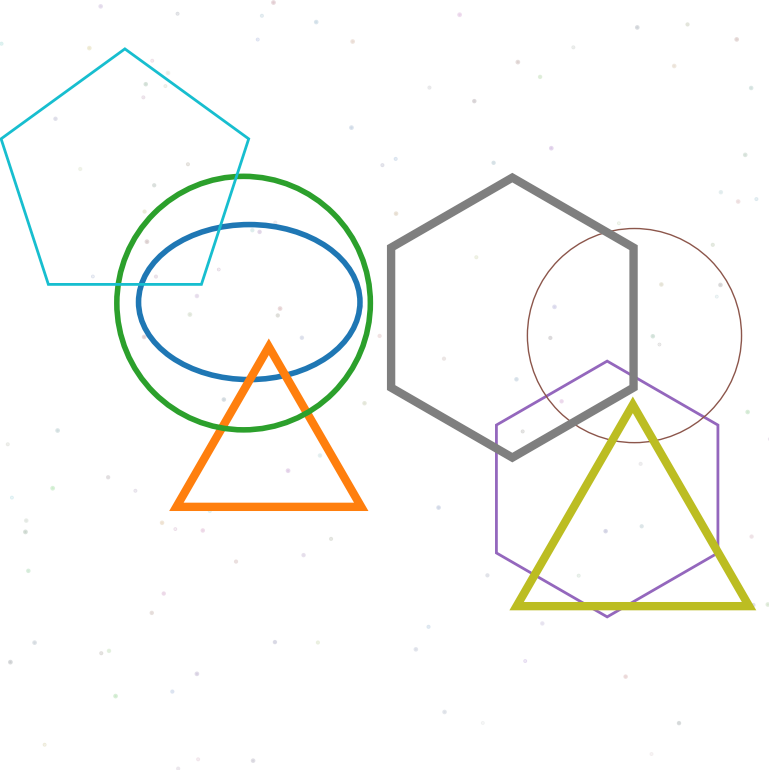[{"shape": "oval", "thickness": 2, "radius": 0.72, "center": [0.324, 0.608]}, {"shape": "triangle", "thickness": 3, "radius": 0.69, "center": [0.349, 0.411]}, {"shape": "circle", "thickness": 2, "radius": 0.82, "center": [0.316, 0.606]}, {"shape": "hexagon", "thickness": 1, "radius": 0.83, "center": [0.789, 0.365]}, {"shape": "circle", "thickness": 0.5, "radius": 0.7, "center": [0.824, 0.564]}, {"shape": "hexagon", "thickness": 3, "radius": 0.91, "center": [0.665, 0.588]}, {"shape": "triangle", "thickness": 3, "radius": 0.87, "center": [0.822, 0.3]}, {"shape": "pentagon", "thickness": 1, "radius": 0.85, "center": [0.162, 0.767]}]